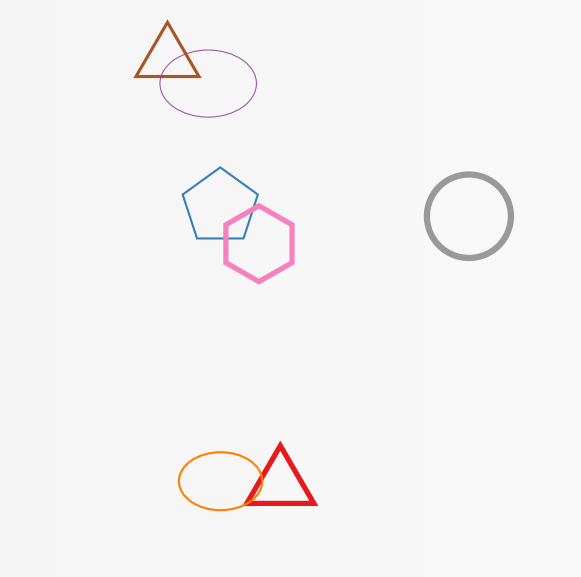[{"shape": "triangle", "thickness": 2.5, "radius": 0.33, "center": [0.482, 0.161]}, {"shape": "pentagon", "thickness": 1, "radius": 0.34, "center": [0.379, 0.641]}, {"shape": "oval", "thickness": 0.5, "radius": 0.41, "center": [0.358, 0.854]}, {"shape": "oval", "thickness": 1, "radius": 0.36, "center": [0.38, 0.166]}, {"shape": "triangle", "thickness": 1.5, "radius": 0.31, "center": [0.288, 0.898]}, {"shape": "hexagon", "thickness": 2.5, "radius": 0.33, "center": [0.446, 0.577]}, {"shape": "circle", "thickness": 3, "radius": 0.36, "center": [0.807, 0.625]}]